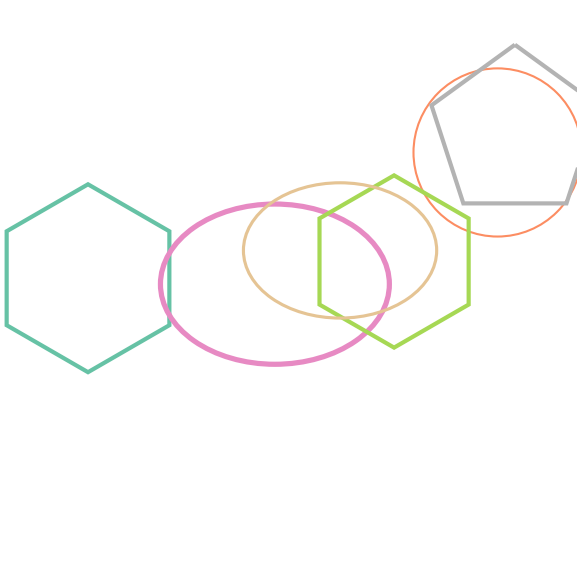[{"shape": "hexagon", "thickness": 2, "radius": 0.81, "center": [0.152, 0.517]}, {"shape": "circle", "thickness": 1, "radius": 0.73, "center": [0.862, 0.735]}, {"shape": "oval", "thickness": 2.5, "radius": 0.99, "center": [0.476, 0.507]}, {"shape": "hexagon", "thickness": 2, "radius": 0.75, "center": [0.682, 0.546]}, {"shape": "oval", "thickness": 1.5, "radius": 0.84, "center": [0.589, 0.565]}, {"shape": "pentagon", "thickness": 2, "radius": 0.76, "center": [0.892, 0.77]}]